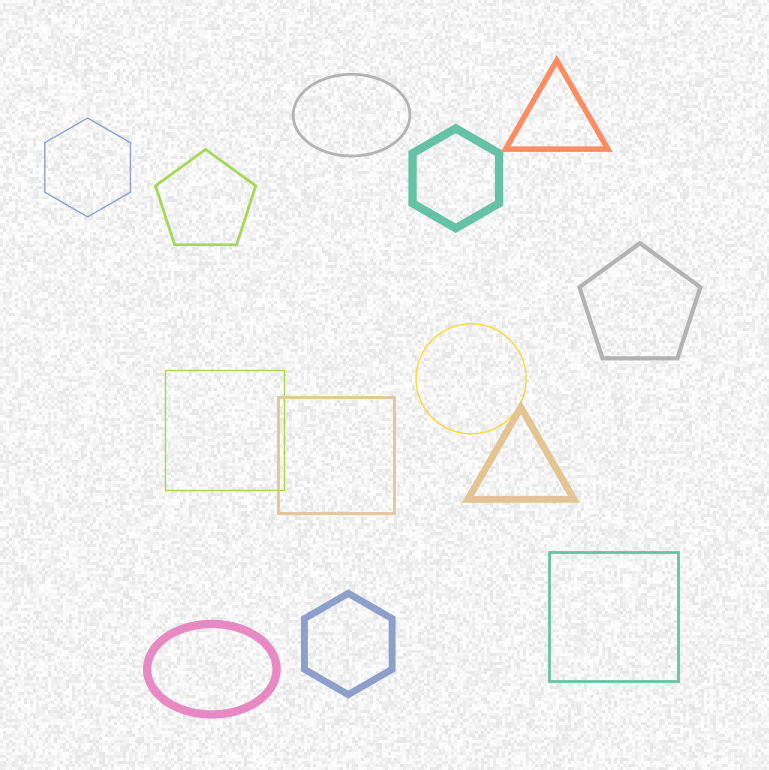[{"shape": "square", "thickness": 1, "radius": 0.42, "center": [0.797, 0.199]}, {"shape": "hexagon", "thickness": 3, "radius": 0.32, "center": [0.592, 0.768]}, {"shape": "triangle", "thickness": 2, "radius": 0.38, "center": [0.723, 0.845]}, {"shape": "hexagon", "thickness": 2.5, "radius": 0.33, "center": [0.452, 0.164]}, {"shape": "hexagon", "thickness": 0.5, "radius": 0.32, "center": [0.114, 0.783]}, {"shape": "oval", "thickness": 3, "radius": 0.42, "center": [0.275, 0.131]}, {"shape": "pentagon", "thickness": 1, "radius": 0.34, "center": [0.267, 0.737]}, {"shape": "square", "thickness": 0.5, "radius": 0.39, "center": [0.291, 0.441]}, {"shape": "circle", "thickness": 0.5, "radius": 0.36, "center": [0.612, 0.508]}, {"shape": "triangle", "thickness": 2.5, "radius": 0.4, "center": [0.676, 0.391]}, {"shape": "square", "thickness": 1, "radius": 0.38, "center": [0.436, 0.409]}, {"shape": "pentagon", "thickness": 1.5, "radius": 0.41, "center": [0.831, 0.601]}, {"shape": "oval", "thickness": 1, "radius": 0.38, "center": [0.457, 0.85]}]